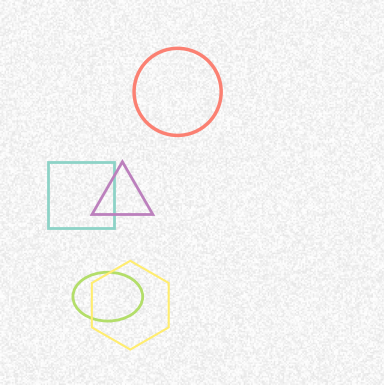[{"shape": "square", "thickness": 2, "radius": 0.43, "center": [0.21, 0.493]}, {"shape": "circle", "thickness": 2.5, "radius": 0.57, "center": [0.461, 0.761]}, {"shape": "oval", "thickness": 2, "radius": 0.45, "center": [0.28, 0.229]}, {"shape": "triangle", "thickness": 2, "radius": 0.46, "center": [0.318, 0.489]}, {"shape": "hexagon", "thickness": 1.5, "radius": 0.58, "center": [0.338, 0.207]}]